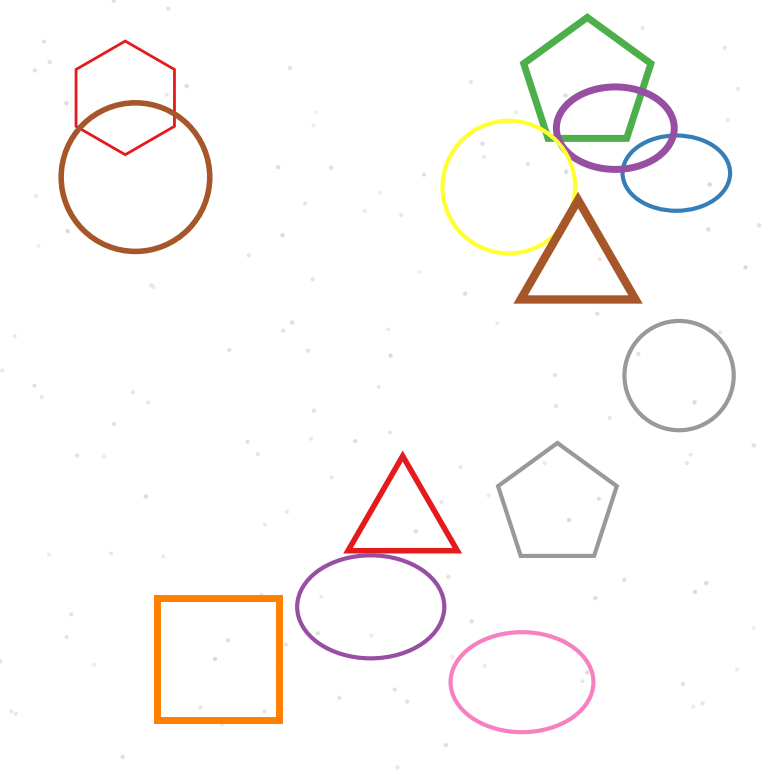[{"shape": "hexagon", "thickness": 1, "radius": 0.37, "center": [0.163, 0.873]}, {"shape": "triangle", "thickness": 2, "radius": 0.41, "center": [0.523, 0.326]}, {"shape": "oval", "thickness": 1.5, "radius": 0.35, "center": [0.878, 0.775]}, {"shape": "pentagon", "thickness": 2.5, "radius": 0.43, "center": [0.763, 0.891]}, {"shape": "oval", "thickness": 1.5, "radius": 0.48, "center": [0.481, 0.212]}, {"shape": "oval", "thickness": 2.5, "radius": 0.38, "center": [0.799, 0.834]}, {"shape": "square", "thickness": 2.5, "radius": 0.4, "center": [0.283, 0.144]}, {"shape": "circle", "thickness": 1.5, "radius": 0.43, "center": [0.661, 0.757]}, {"shape": "triangle", "thickness": 3, "radius": 0.43, "center": [0.751, 0.654]}, {"shape": "circle", "thickness": 2, "radius": 0.48, "center": [0.176, 0.77]}, {"shape": "oval", "thickness": 1.5, "radius": 0.46, "center": [0.678, 0.114]}, {"shape": "circle", "thickness": 1.5, "radius": 0.35, "center": [0.882, 0.512]}, {"shape": "pentagon", "thickness": 1.5, "radius": 0.41, "center": [0.724, 0.344]}]